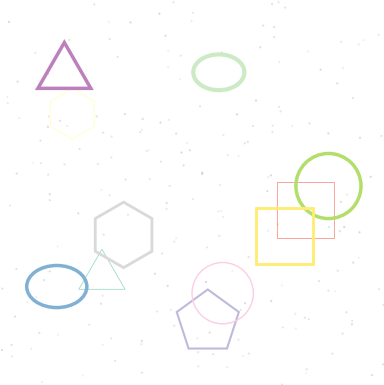[{"shape": "triangle", "thickness": 0.5, "radius": 0.35, "center": [0.265, 0.283]}, {"shape": "hexagon", "thickness": 0.5, "radius": 0.33, "center": [0.188, 0.704]}, {"shape": "pentagon", "thickness": 1.5, "radius": 0.42, "center": [0.54, 0.163]}, {"shape": "square", "thickness": 0.5, "radius": 0.37, "center": [0.794, 0.455]}, {"shape": "oval", "thickness": 2.5, "radius": 0.39, "center": [0.147, 0.256]}, {"shape": "circle", "thickness": 2.5, "radius": 0.42, "center": [0.853, 0.517]}, {"shape": "circle", "thickness": 1, "radius": 0.4, "center": [0.578, 0.238]}, {"shape": "hexagon", "thickness": 2, "radius": 0.42, "center": [0.321, 0.39]}, {"shape": "triangle", "thickness": 2.5, "radius": 0.4, "center": [0.167, 0.81]}, {"shape": "oval", "thickness": 3, "radius": 0.33, "center": [0.568, 0.812]}, {"shape": "square", "thickness": 2, "radius": 0.37, "center": [0.738, 0.387]}]